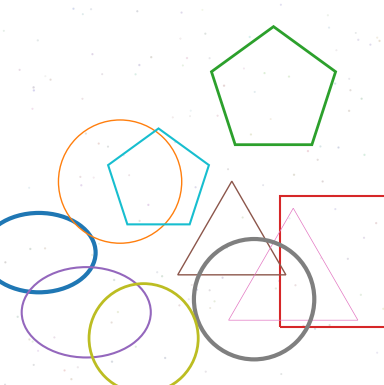[{"shape": "oval", "thickness": 3, "radius": 0.74, "center": [0.101, 0.344]}, {"shape": "circle", "thickness": 1, "radius": 0.8, "center": [0.312, 0.528]}, {"shape": "pentagon", "thickness": 2, "radius": 0.85, "center": [0.71, 0.761]}, {"shape": "square", "thickness": 1.5, "radius": 0.85, "center": [0.898, 0.321]}, {"shape": "oval", "thickness": 1.5, "radius": 0.84, "center": [0.224, 0.189]}, {"shape": "triangle", "thickness": 1, "radius": 0.81, "center": [0.602, 0.367]}, {"shape": "triangle", "thickness": 0.5, "radius": 0.97, "center": [0.762, 0.265]}, {"shape": "circle", "thickness": 3, "radius": 0.78, "center": [0.66, 0.223]}, {"shape": "circle", "thickness": 2, "radius": 0.71, "center": [0.373, 0.122]}, {"shape": "pentagon", "thickness": 1.5, "radius": 0.69, "center": [0.412, 0.529]}]